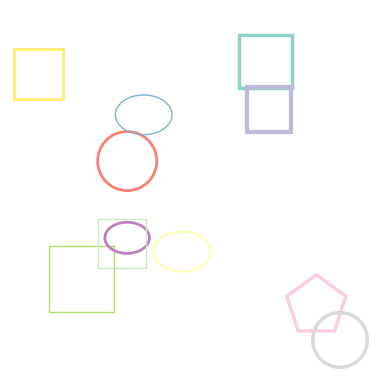[{"shape": "square", "thickness": 2.5, "radius": 0.35, "center": [0.69, 0.84]}, {"shape": "oval", "thickness": 1.5, "radius": 0.37, "center": [0.473, 0.346]}, {"shape": "square", "thickness": 3, "radius": 0.29, "center": [0.699, 0.716]}, {"shape": "circle", "thickness": 2, "radius": 0.38, "center": [0.33, 0.582]}, {"shape": "oval", "thickness": 1, "radius": 0.37, "center": [0.373, 0.702]}, {"shape": "square", "thickness": 1, "radius": 0.42, "center": [0.212, 0.275]}, {"shape": "pentagon", "thickness": 2.5, "radius": 0.4, "center": [0.822, 0.206]}, {"shape": "circle", "thickness": 2.5, "radius": 0.36, "center": [0.883, 0.117]}, {"shape": "oval", "thickness": 2, "radius": 0.29, "center": [0.33, 0.382]}, {"shape": "square", "thickness": 1, "radius": 0.32, "center": [0.317, 0.367]}, {"shape": "square", "thickness": 2, "radius": 0.32, "center": [0.1, 0.807]}]